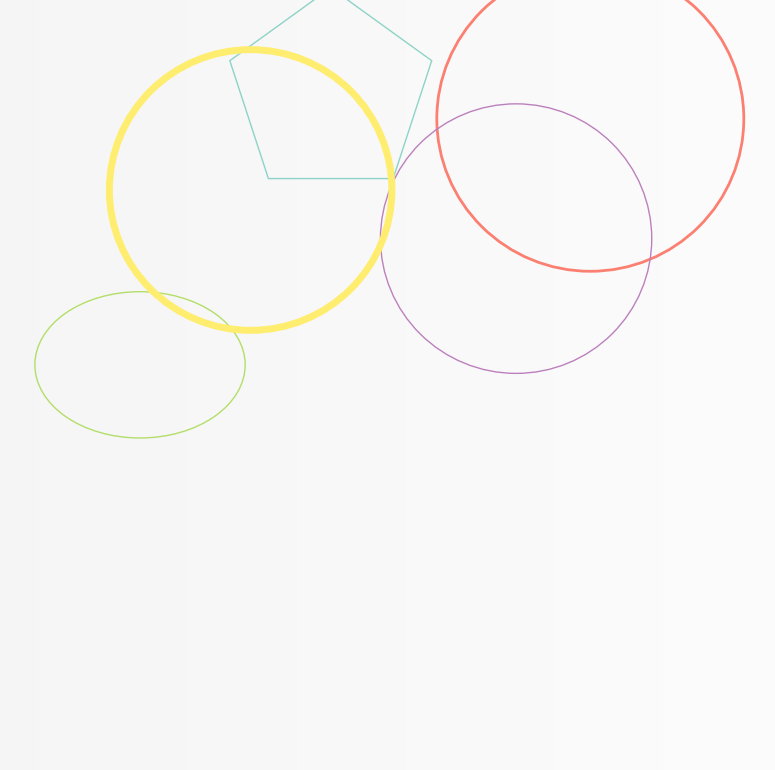[{"shape": "pentagon", "thickness": 0.5, "radius": 0.68, "center": [0.427, 0.879]}, {"shape": "circle", "thickness": 1, "radius": 0.99, "center": [0.762, 0.846]}, {"shape": "oval", "thickness": 0.5, "radius": 0.68, "center": [0.181, 0.526]}, {"shape": "circle", "thickness": 0.5, "radius": 0.88, "center": [0.666, 0.69]}, {"shape": "circle", "thickness": 2.5, "radius": 0.91, "center": [0.323, 0.753]}]